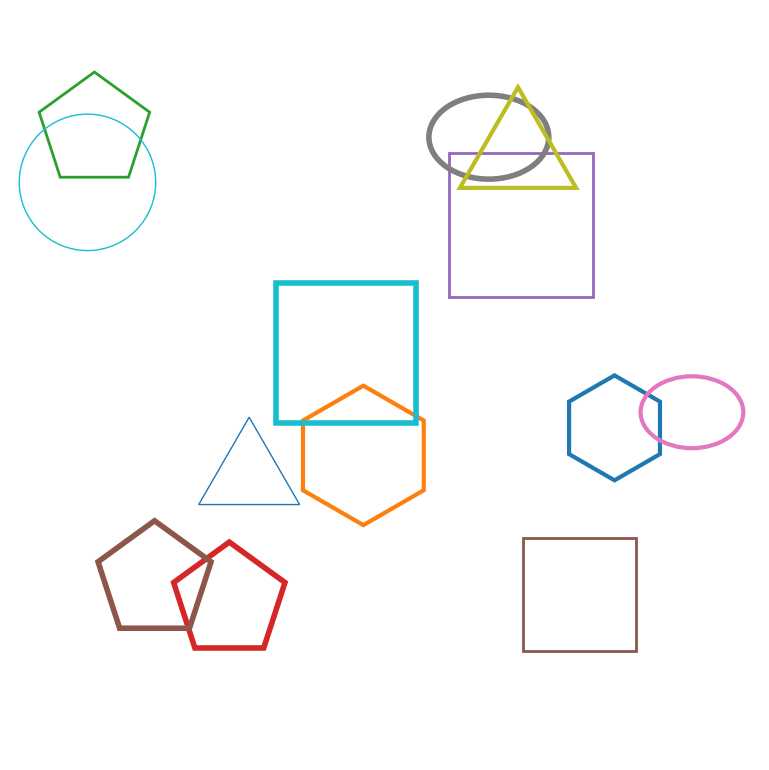[{"shape": "triangle", "thickness": 0.5, "radius": 0.38, "center": [0.324, 0.383]}, {"shape": "hexagon", "thickness": 1.5, "radius": 0.34, "center": [0.798, 0.444]}, {"shape": "hexagon", "thickness": 1.5, "radius": 0.45, "center": [0.472, 0.409]}, {"shape": "pentagon", "thickness": 1, "radius": 0.38, "center": [0.123, 0.831]}, {"shape": "pentagon", "thickness": 2, "radius": 0.38, "center": [0.298, 0.22]}, {"shape": "square", "thickness": 1, "radius": 0.47, "center": [0.677, 0.708]}, {"shape": "square", "thickness": 1, "radius": 0.37, "center": [0.753, 0.228]}, {"shape": "pentagon", "thickness": 2, "radius": 0.39, "center": [0.201, 0.247]}, {"shape": "oval", "thickness": 1.5, "radius": 0.33, "center": [0.899, 0.465]}, {"shape": "oval", "thickness": 2, "radius": 0.39, "center": [0.635, 0.822]}, {"shape": "triangle", "thickness": 1.5, "radius": 0.44, "center": [0.673, 0.8]}, {"shape": "circle", "thickness": 0.5, "radius": 0.44, "center": [0.114, 0.763]}, {"shape": "square", "thickness": 2, "radius": 0.45, "center": [0.45, 0.542]}]